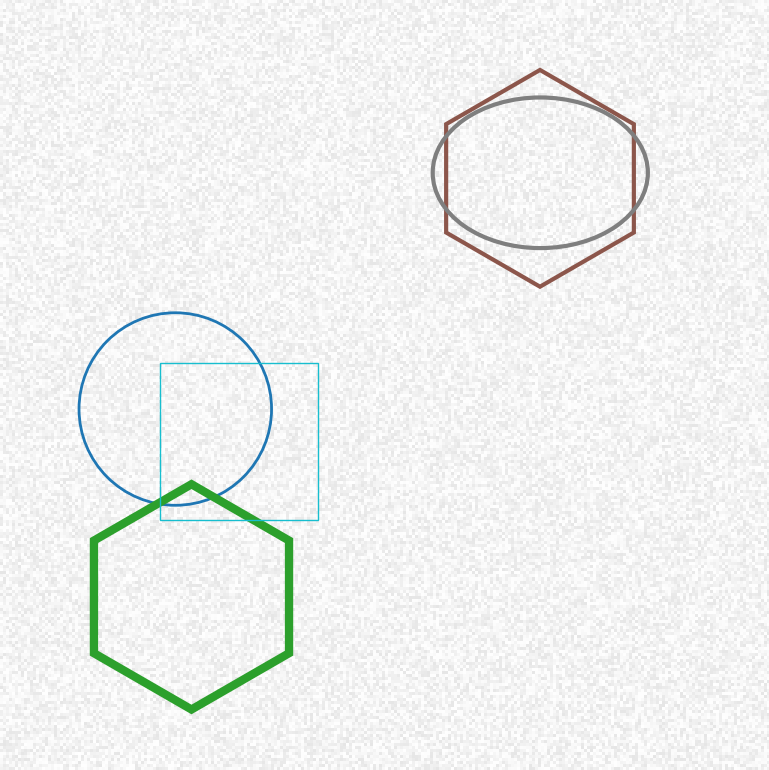[{"shape": "circle", "thickness": 1, "radius": 0.63, "center": [0.228, 0.469]}, {"shape": "hexagon", "thickness": 3, "radius": 0.73, "center": [0.249, 0.225]}, {"shape": "hexagon", "thickness": 1.5, "radius": 0.7, "center": [0.701, 0.768]}, {"shape": "oval", "thickness": 1.5, "radius": 0.7, "center": [0.702, 0.776]}, {"shape": "square", "thickness": 0.5, "radius": 0.51, "center": [0.311, 0.427]}]